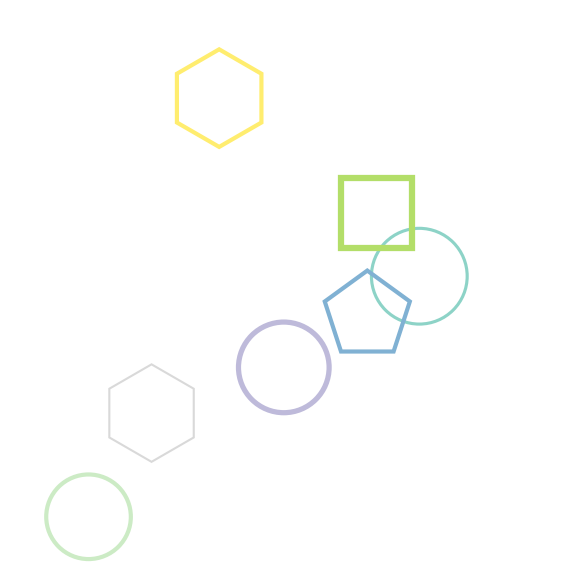[{"shape": "circle", "thickness": 1.5, "radius": 0.41, "center": [0.726, 0.521]}, {"shape": "circle", "thickness": 2.5, "radius": 0.39, "center": [0.491, 0.363]}, {"shape": "pentagon", "thickness": 2, "radius": 0.39, "center": [0.636, 0.453]}, {"shape": "square", "thickness": 3, "radius": 0.31, "center": [0.652, 0.63]}, {"shape": "hexagon", "thickness": 1, "radius": 0.42, "center": [0.262, 0.284]}, {"shape": "circle", "thickness": 2, "radius": 0.37, "center": [0.153, 0.104]}, {"shape": "hexagon", "thickness": 2, "radius": 0.42, "center": [0.38, 0.829]}]